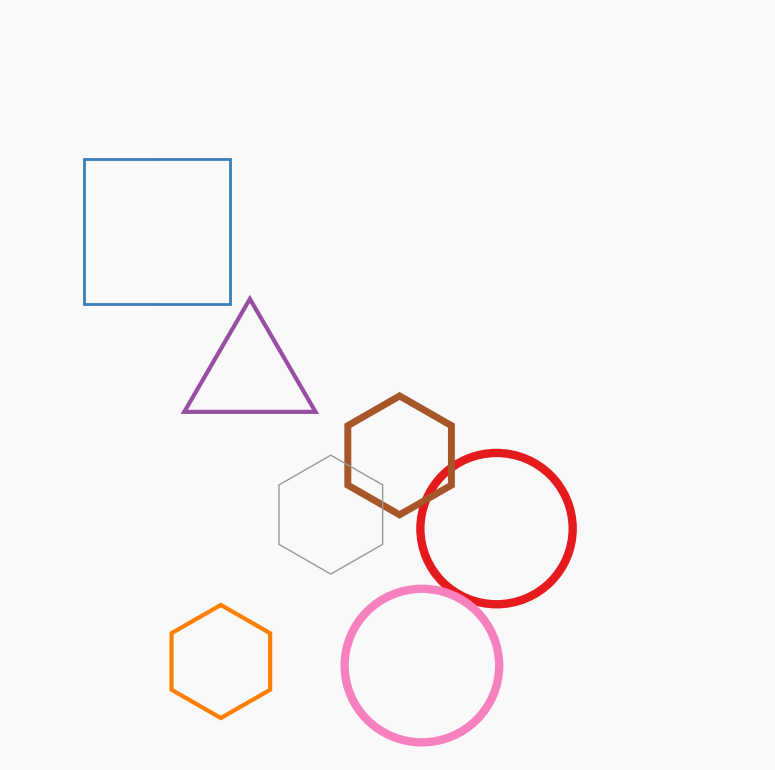[{"shape": "circle", "thickness": 3, "radius": 0.49, "center": [0.641, 0.313]}, {"shape": "square", "thickness": 1, "radius": 0.47, "center": [0.203, 0.699]}, {"shape": "triangle", "thickness": 1.5, "radius": 0.49, "center": [0.322, 0.514]}, {"shape": "hexagon", "thickness": 1.5, "radius": 0.37, "center": [0.285, 0.141]}, {"shape": "hexagon", "thickness": 2.5, "radius": 0.39, "center": [0.516, 0.409]}, {"shape": "circle", "thickness": 3, "radius": 0.5, "center": [0.544, 0.136]}, {"shape": "hexagon", "thickness": 0.5, "radius": 0.39, "center": [0.427, 0.332]}]